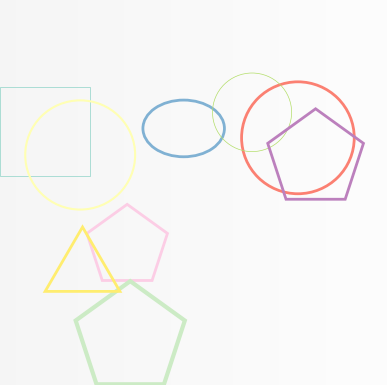[{"shape": "square", "thickness": 0.5, "radius": 0.58, "center": [0.116, 0.659]}, {"shape": "circle", "thickness": 1.5, "radius": 0.71, "center": [0.207, 0.597]}, {"shape": "circle", "thickness": 2, "radius": 0.73, "center": [0.769, 0.642]}, {"shape": "oval", "thickness": 2, "radius": 0.53, "center": [0.474, 0.666]}, {"shape": "circle", "thickness": 0.5, "radius": 0.51, "center": [0.65, 0.708]}, {"shape": "pentagon", "thickness": 2, "radius": 0.55, "center": [0.328, 0.36]}, {"shape": "pentagon", "thickness": 2, "radius": 0.65, "center": [0.814, 0.588]}, {"shape": "pentagon", "thickness": 3, "radius": 0.74, "center": [0.336, 0.122]}, {"shape": "triangle", "thickness": 2, "radius": 0.56, "center": [0.213, 0.299]}]